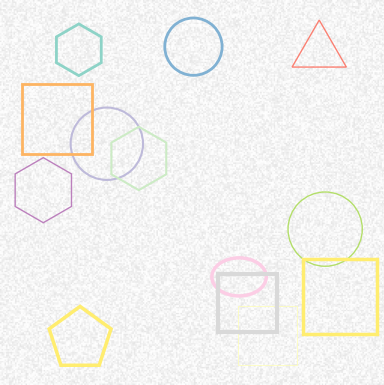[{"shape": "hexagon", "thickness": 2, "radius": 0.34, "center": [0.205, 0.871]}, {"shape": "square", "thickness": 0.5, "radius": 0.39, "center": [0.695, 0.129]}, {"shape": "circle", "thickness": 1.5, "radius": 0.47, "center": [0.278, 0.627]}, {"shape": "triangle", "thickness": 1, "radius": 0.41, "center": [0.829, 0.866]}, {"shape": "circle", "thickness": 2, "radius": 0.37, "center": [0.502, 0.879]}, {"shape": "square", "thickness": 2, "radius": 0.45, "center": [0.148, 0.69]}, {"shape": "circle", "thickness": 1, "radius": 0.48, "center": [0.845, 0.405]}, {"shape": "oval", "thickness": 2.5, "radius": 0.35, "center": [0.621, 0.281]}, {"shape": "square", "thickness": 3, "radius": 0.38, "center": [0.643, 0.213]}, {"shape": "hexagon", "thickness": 1, "radius": 0.42, "center": [0.113, 0.506]}, {"shape": "hexagon", "thickness": 1.5, "radius": 0.41, "center": [0.361, 0.588]}, {"shape": "pentagon", "thickness": 2.5, "radius": 0.42, "center": [0.208, 0.12]}, {"shape": "square", "thickness": 2.5, "radius": 0.48, "center": [0.883, 0.23]}]